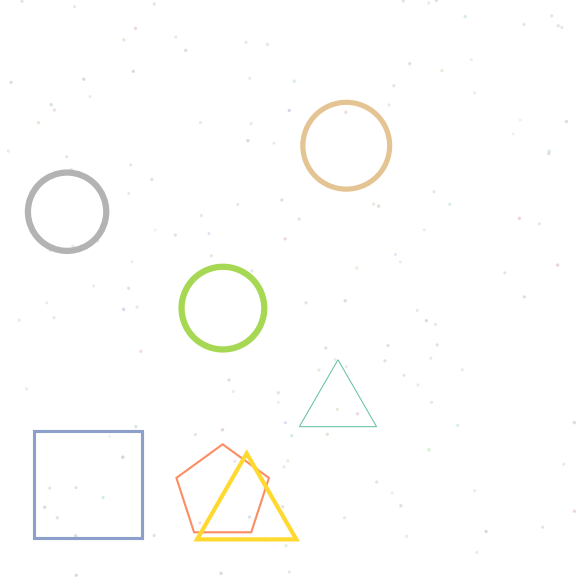[{"shape": "triangle", "thickness": 0.5, "radius": 0.39, "center": [0.585, 0.299]}, {"shape": "pentagon", "thickness": 1, "radius": 0.42, "center": [0.386, 0.146]}, {"shape": "square", "thickness": 1.5, "radius": 0.47, "center": [0.152, 0.16]}, {"shape": "circle", "thickness": 3, "radius": 0.36, "center": [0.386, 0.466]}, {"shape": "triangle", "thickness": 2, "radius": 0.5, "center": [0.427, 0.115]}, {"shape": "circle", "thickness": 2.5, "radius": 0.38, "center": [0.6, 0.747]}, {"shape": "circle", "thickness": 3, "radius": 0.34, "center": [0.116, 0.633]}]